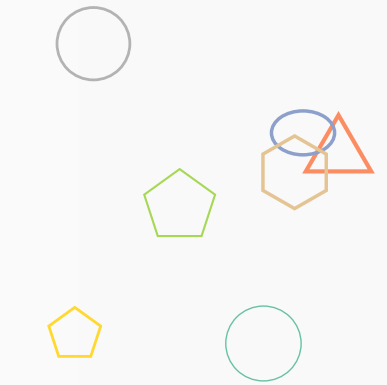[{"shape": "circle", "thickness": 1, "radius": 0.49, "center": [0.68, 0.108]}, {"shape": "triangle", "thickness": 3, "radius": 0.49, "center": [0.874, 0.604]}, {"shape": "oval", "thickness": 2.5, "radius": 0.41, "center": [0.782, 0.655]}, {"shape": "pentagon", "thickness": 1.5, "radius": 0.48, "center": [0.464, 0.465]}, {"shape": "pentagon", "thickness": 2, "radius": 0.35, "center": [0.193, 0.131]}, {"shape": "hexagon", "thickness": 2.5, "radius": 0.47, "center": [0.76, 0.552]}, {"shape": "circle", "thickness": 2, "radius": 0.47, "center": [0.241, 0.886]}]